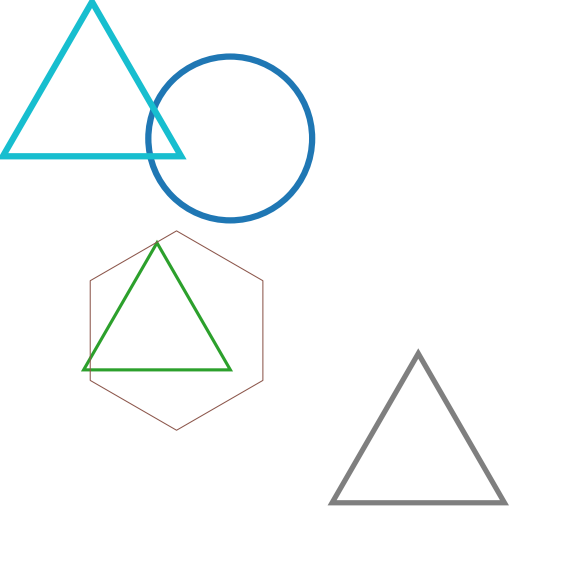[{"shape": "circle", "thickness": 3, "radius": 0.71, "center": [0.399, 0.759]}, {"shape": "triangle", "thickness": 1.5, "radius": 0.73, "center": [0.272, 0.432]}, {"shape": "hexagon", "thickness": 0.5, "radius": 0.86, "center": [0.306, 0.427]}, {"shape": "triangle", "thickness": 2.5, "radius": 0.86, "center": [0.724, 0.215]}, {"shape": "triangle", "thickness": 3, "radius": 0.89, "center": [0.159, 0.818]}]